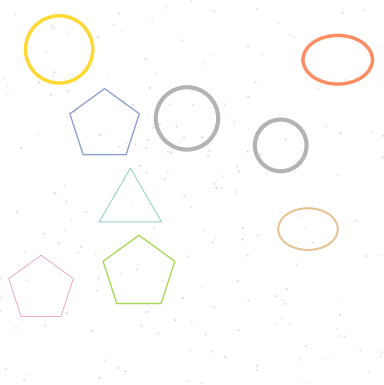[{"shape": "triangle", "thickness": 0.5, "radius": 0.47, "center": [0.339, 0.47]}, {"shape": "oval", "thickness": 2.5, "radius": 0.45, "center": [0.877, 0.845]}, {"shape": "pentagon", "thickness": 1, "radius": 0.47, "center": [0.272, 0.675]}, {"shape": "pentagon", "thickness": 0.5, "radius": 0.44, "center": [0.107, 0.249]}, {"shape": "pentagon", "thickness": 1, "radius": 0.49, "center": [0.361, 0.291]}, {"shape": "circle", "thickness": 2.5, "radius": 0.44, "center": [0.154, 0.872]}, {"shape": "oval", "thickness": 1.5, "radius": 0.39, "center": [0.8, 0.405]}, {"shape": "circle", "thickness": 3, "radius": 0.41, "center": [0.486, 0.692]}, {"shape": "circle", "thickness": 3, "radius": 0.34, "center": [0.729, 0.622]}]